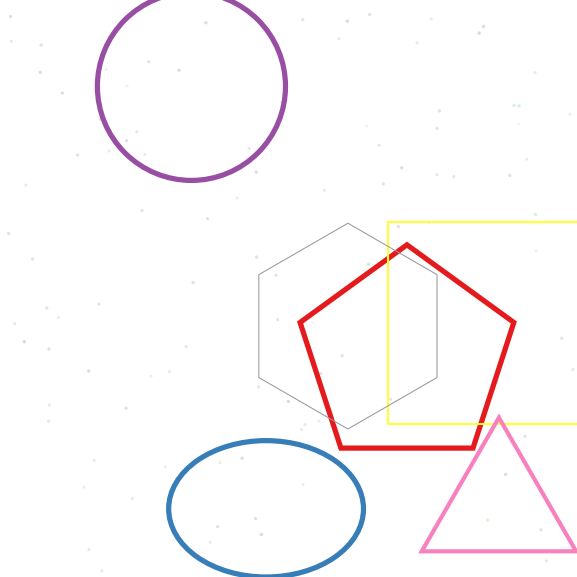[{"shape": "pentagon", "thickness": 2.5, "radius": 0.97, "center": [0.705, 0.381]}, {"shape": "oval", "thickness": 2.5, "radius": 0.84, "center": [0.461, 0.118]}, {"shape": "circle", "thickness": 2.5, "radius": 0.81, "center": [0.331, 0.85]}, {"shape": "square", "thickness": 1, "radius": 0.88, "center": [0.846, 0.439]}, {"shape": "triangle", "thickness": 2, "radius": 0.77, "center": [0.864, 0.122]}, {"shape": "hexagon", "thickness": 0.5, "radius": 0.89, "center": [0.602, 0.434]}]